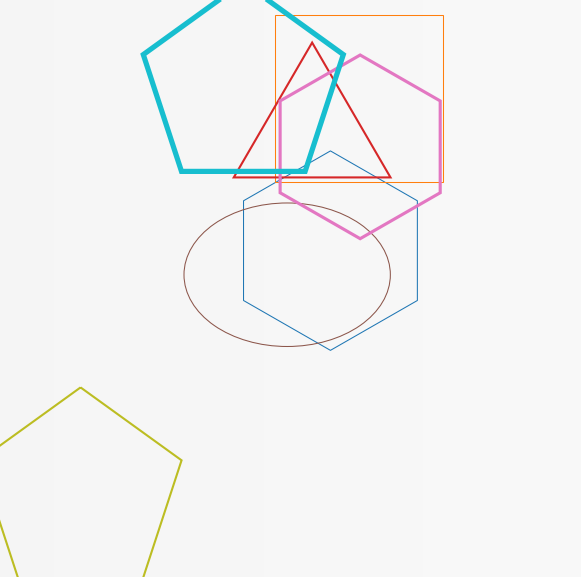[{"shape": "hexagon", "thickness": 0.5, "radius": 0.86, "center": [0.569, 0.565]}, {"shape": "square", "thickness": 0.5, "radius": 0.72, "center": [0.618, 0.828]}, {"shape": "triangle", "thickness": 1, "radius": 0.78, "center": [0.537, 0.77]}, {"shape": "oval", "thickness": 0.5, "radius": 0.89, "center": [0.494, 0.523]}, {"shape": "hexagon", "thickness": 1.5, "radius": 0.8, "center": [0.62, 0.745]}, {"shape": "pentagon", "thickness": 1, "radius": 0.91, "center": [0.139, 0.146]}, {"shape": "pentagon", "thickness": 2.5, "radius": 0.9, "center": [0.419, 0.849]}]